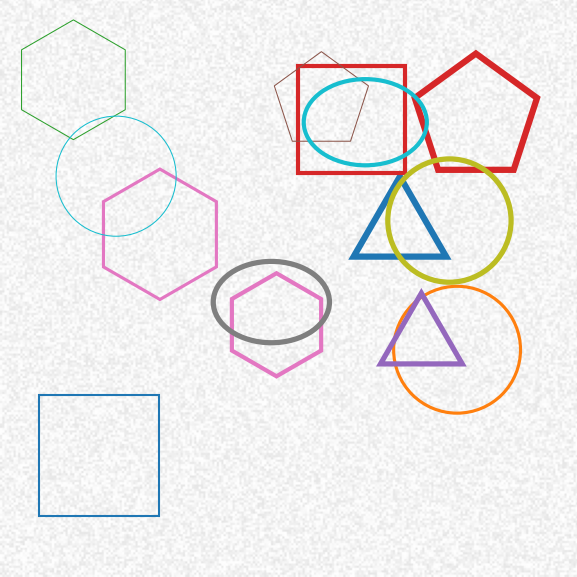[{"shape": "triangle", "thickness": 3, "radius": 0.46, "center": [0.692, 0.601]}, {"shape": "square", "thickness": 1, "radius": 0.52, "center": [0.171, 0.21]}, {"shape": "circle", "thickness": 1.5, "radius": 0.55, "center": [0.791, 0.394]}, {"shape": "hexagon", "thickness": 0.5, "radius": 0.52, "center": [0.127, 0.861]}, {"shape": "pentagon", "thickness": 3, "radius": 0.56, "center": [0.824, 0.795]}, {"shape": "square", "thickness": 2, "radius": 0.46, "center": [0.609, 0.792]}, {"shape": "triangle", "thickness": 2.5, "radius": 0.41, "center": [0.73, 0.41]}, {"shape": "pentagon", "thickness": 0.5, "radius": 0.43, "center": [0.557, 0.824]}, {"shape": "hexagon", "thickness": 1.5, "radius": 0.56, "center": [0.277, 0.593]}, {"shape": "hexagon", "thickness": 2, "radius": 0.45, "center": [0.479, 0.437]}, {"shape": "oval", "thickness": 2.5, "radius": 0.5, "center": [0.47, 0.476]}, {"shape": "circle", "thickness": 2.5, "radius": 0.53, "center": [0.778, 0.617]}, {"shape": "circle", "thickness": 0.5, "radius": 0.52, "center": [0.201, 0.694]}, {"shape": "oval", "thickness": 2, "radius": 0.53, "center": [0.633, 0.788]}]